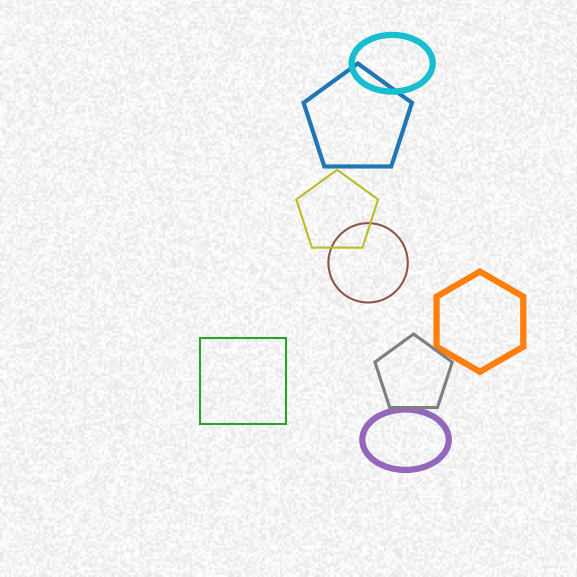[{"shape": "pentagon", "thickness": 2, "radius": 0.49, "center": [0.62, 0.791]}, {"shape": "hexagon", "thickness": 3, "radius": 0.43, "center": [0.831, 0.442]}, {"shape": "square", "thickness": 1, "radius": 0.37, "center": [0.421, 0.339]}, {"shape": "oval", "thickness": 3, "radius": 0.37, "center": [0.702, 0.238]}, {"shape": "circle", "thickness": 1, "radius": 0.34, "center": [0.637, 0.544]}, {"shape": "pentagon", "thickness": 1.5, "radius": 0.35, "center": [0.716, 0.35]}, {"shape": "pentagon", "thickness": 1, "radius": 0.37, "center": [0.584, 0.631]}, {"shape": "oval", "thickness": 3, "radius": 0.35, "center": [0.679, 0.89]}]